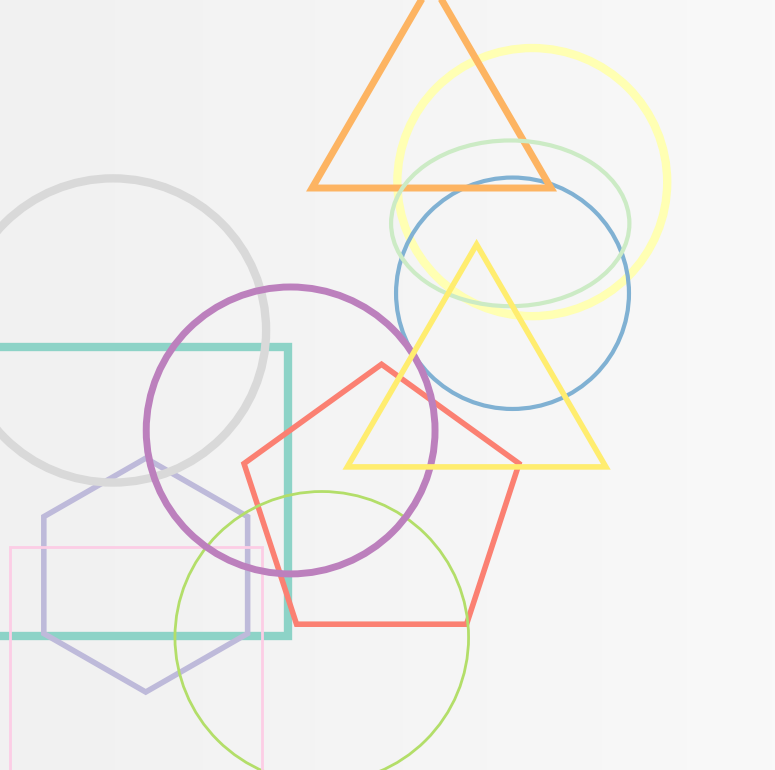[{"shape": "square", "thickness": 3, "radius": 0.94, "center": [0.185, 0.362]}, {"shape": "circle", "thickness": 3, "radius": 0.87, "center": [0.687, 0.764]}, {"shape": "hexagon", "thickness": 2, "radius": 0.76, "center": [0.188, 0.253]}, {"shape": "pentagon", "thickness": 2, "radius": 0.93, "center": [0.492, 0.34]}, {"shape": "circle", "thickness": 1.5, "radius": 0.75, "center": [0.661, 0.619]}, {"shape": "triangle", "thickness": 2.5, "radius": 0.89, "center": [0.557, 0.845]}, {"shape": "circle", "thickness": 1, "radius": 0.95, "center": [0.415, 0.172]}, {"shape": "square", "thickness": 1, "radius": 0.82, "center": [0.176, 0.126]}, {"shape": "circle", "thickness": 3, "radius": 0.99, "center": [0.146, 0.571]}, {"shape": "circle", "thickness": 2.5, "radius": 0.93, "center": [0.375, 0.441]}, {"shape": "oval", "thickness": 1.5, "radius": 0.77, "center": [0.658, 0.71]}, {"shape": "triangle", "thickness": 2, "radius": 0.96, "center": [0.615, 0.49]}]